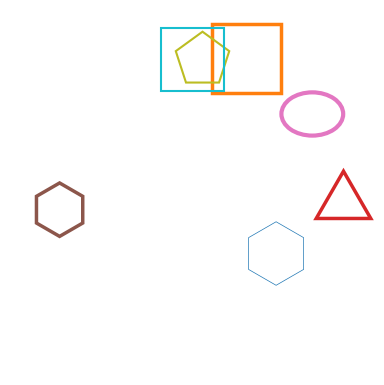[{"shape": "hexagon", "thickness": 0.5, "radius": 0.41, "center": [0.717, 0.341]}, {"shape": "square", "thickness": 2.5, "radius": 0.45, "center": [0.64, 0.848]}, {"shape": "triangle", "thickness": 2.5, "radius": 0.41, "center": [0.892, 0.473]}, {"shape": "hexagon", "thickness": 2.5, "radius": 0.35, "center": [0.155, 0.455]}, {"shape": "oval", "thickness": 3, "radius": 0.4, "center": [0.811, 0.704]}, {"shape": "pentagon", "thickness": 1.5, "radius": 0.36, "center": [0.526, 0.845]}, {"shape": "square", "thickness": 1.5, "radius": 0.41, "center": [0.501, 0.845]}]